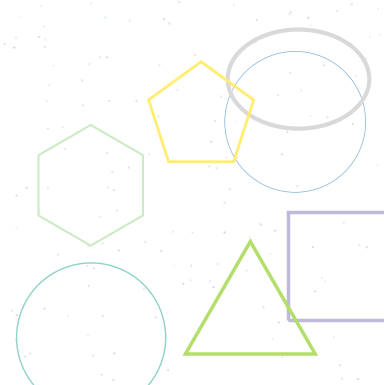[{"shape": "circle", "thickness": 1, "radius": 0.97, "center": [0.237, 0.123]}, {"shape": "square", "thickness": 2.5, "radius": 0.7, "center": [0.889, 0.309]}, {"shape": "circle", "thickness": 0.5, "radius": 0.92, "center": [0.767, 0.683]}, {"shape": "triangle", "thickness": 2.5, "radius": 0.97, "center": [0.65, 0.178]}, {"shape": "oval", "thickness": 3, "radius": 0.92, "center": [0.775, 0.795]}, {"shape": "hexagon", "thickness": 1.5, "radius": 0.78, "center": [0.236, 0.519]}, {"shape": "pentagon", "thickness": 2, "radius": 0.72, "center": [0.522, 0.696]}]